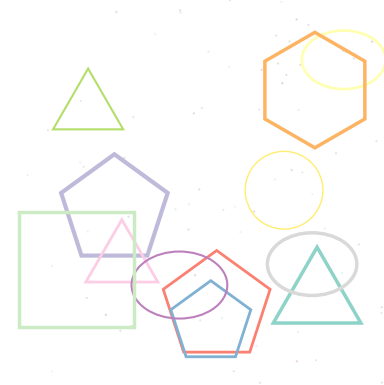[{"shape": "triangle", "thickness": 2.5, "radius": 0.66, "center": [0.824, 0.227]}, {"shape": "oval", "thickness": 2, "radius": 0.54, "center": [0.893, 0.845]}, {"shape": "pentagon", "thickness": 3, "radius": 0.73, "center": [0.297, 0.454]}, {"shape": "pentagon", "thickness": 2, "radius": 0.73, "center": [0.563, 0.203]}, {"shape": "pentagon", "thickness": 2, "radius": 0.55, "center": [0.548, 0.162]}, {"shape": "hexagon", "thickness": 2.5, "radius": 0.75, "center": [0.818, 0.766]}, {"shape": "triangle", "thickness": 1.5, "radius": 0.53, "center": [0.229, 0.717]}, {"shape": "triangle", "thickness": 2, "radius": 0.54, "center": [0.316, 0.321]}, {"shape": "oval", "thickness": 2.5, "radius": 0.58, "center": [0.811, 0.314]}, {"shape": "oval", "thickness": 1.5, "radius": 0.62, "center": [0.466, 0.26]}, {"shape": "square", "thickness": 2.5, "radius": 0.75, "center": [0.198, 0.299]}, {"shape": "circle", "thickness": 1, "radius": 0.5, "center": [0.738, 0.506]}]